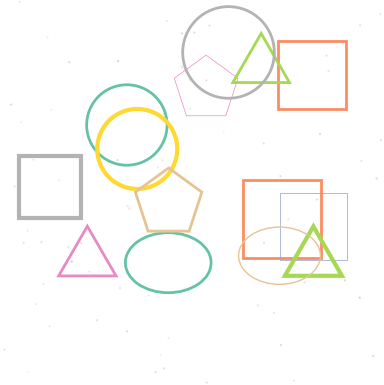[{"shape": "circle", "thickness": 2, "radius": 0.52, "center": [0.33, 0.675]}, {"shape": "oval", "thickness": 2, "radius": 0.56, "center": [0.437, 0.318]}, {"shape": "square", "thickness": 2, "radius": 0.44, "center": [0.81, 0.805]}, {"shape": "square", "thickness": 2, "radius": 0.5, "center": [0.733, 0.431]}, {"shape": "square", "thickness": 0.5, "radius": 0.44, "center": [0.813, 0.412]}, {"shape": "triangle", "thickness": 2, "radius": 0.43, "center": [0.227, 0.326]}, {"shape": "pentagon", "thickness": 0.5, "radius": 0.43, "center": [0.535, 0.77]}, {"shape": "triangle", "thickness": 2, "radius": 0.42, "center": [0.678, 0.828]}, {"shape": "triangle", "thickness": 3, "radius": 0.43, "center": [0.814, 0.326]}, {"shape": "circle", "thickness": 3, "radius": 0.52, "center": [0.357, 0.613]}, {"shape": "oval", "thickness": 1, "radius": 0.53, "center": [0.726, 0.336]}, {"shape": "pentagon", "thickness": 2, "radius": 0.45, "center": [0.438, 0.473]}, {"shape": "square", "thickness": 3, "radius": 0.4, "center": [0.13, 0.514]}, {"shape": "circle", "thickness": 2, "radius": 0.59, "center": [0.594, 0.864]}]